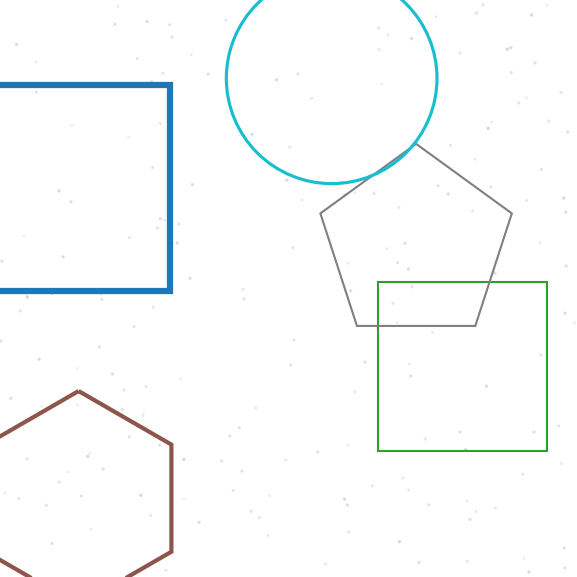[{"shape": "square", "thickness": 3, "radius": 0.89, "center": [0.115, 0.674]}, {"shape": "square", "thickness": 1, "radius": 0.73, "center": [0.801, 0.364]}, {"shape": "hexagon", "thickness": 2, "radius": 0.93, "center": [0.136, 0.137]}, {"shape": "pentagon", "thickness": 1, "radius": 0.87, "center": [0.721, 0.576]}, {"shape": "circle", "thickness": 1.5, "radius": 0.91, "center": [0.574, 0.864]}]